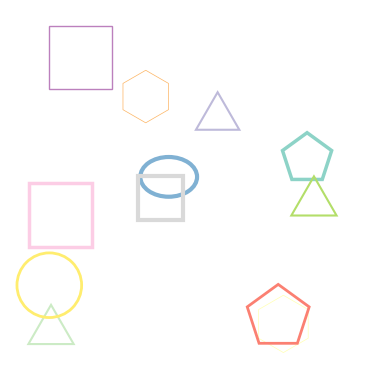[{"shape": "pentagon", "thickness": 2.5, "radius": 0.34, "center": [0.798, 0.588]}, {"shape": "hexagon", "thickness": 0.5, "radius": 0.37, "center": [0.736, 0.159]}, {"shape": "triangle", "thickness": 1.5, "radius": 0.33, "center": [0.565, 0.695]}, {"shape": "pentagon", "thickness": 2, "radius": 0.42, "center": [0.723, 0.177]}, {"shape": "oval", "thickness": 3, "radius": 0.37, "center": [0.438, 0.541]}, {"shape": "hexagon", "thickness": 0.5, "radius": 0.34, "center": [0.379, 0.749]}, {"shape": "triangle", "thickness": 1.5, "radius": 0.34, "center": [0.815, 0.474]}, {"shape": "square", "thickness": 2.5, "radius": 0.41, "center": [0.157, 0.442]}, {"shape": "square", "thickness": 3, "radius": 0.29, "center": [0.417, 0.486]}, {"shape": "square", "thickness": 1, "radius": 0.41, "center": [0.209, 0.85]}, {"shape": "triangle", "thickness": 1.5, "radius": 0.34, "center": [0.133, 0.14]}, {"shape": "circle", "thickness": 2, "radius": 0.42, "center": [0.128, 0.259]}]